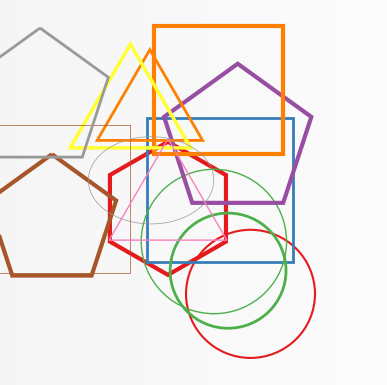[{"shape": "circle", "thickness": 1.5, "radius": 0.83, "center": [0.646, 0.237]}, {"shape": "hexagon", "thickness": 3, "radius": 0.86, "center": [0.433, 0.459]}, {"shape": "square", "thickness": 2, "radius": 0.94, "center": [0.568, 0.506]}, {"shape": "circle", "thickness": 2, "radius": 0.75, "center": [0.589, 0.297]}, {"shape": "circle", "thickness": 1, "radius": 0.94, "center": [0.552, 0.373]}, {"shape": "pentagon", "thickness": 3, "radius": 1.0, "center": [0.613, 0.635]}, {"shape": "square", "thickness": 3, "radius": 0.83, "center": [0.564, 0.766]}, {"shape": "triangle", "thickness": 2, "radius": 0.79, "center": [0.387, 0.714]}, {"shape": "triangle", "thickness": 2.5, "radius": 0.9, "center": [0.337, 0.706]}, {"shape": "pentagon", "thickness": 3, "radius": 0.87, "center": [0.134, 0.425]}, {"shape": "square", "thickness": 0.5, "radius": 0.96, "center": [0.143, 0.484]}, {"shape": "triangle", "thickness": 1, "radius": 0.88, "center": [0.434, 0.464]}, {"shape": "pentagon", "thickness": 2, "radius": 0.93, "center": [0.103, 0.742]}, {"shape": "oval", "thickness": 0.5, "radius": 0.81, "center": [0.39, 0.532]}]